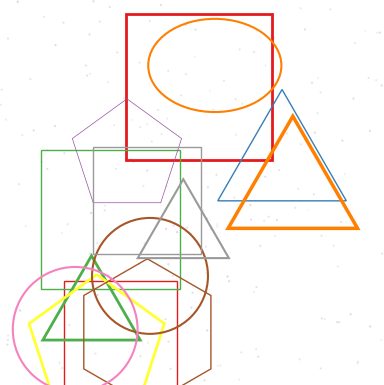[{"shape": "square", "thickness": 2, "radius": 0.95, "center": [0.518, 0.774]}, {"shape": "square", "thickness": 1, "radius": 0.73, "center": [0.312, 0.123]}, {"shape": "triangle", "thickness": 1, "radius": 0.96, "center": [0.733, 0.575]}, {"shape": "triangle", "thickness": 2, "radius": 0.73, "center": [0.238, 0.19]}, {"shape": "square", "thickness": 1, "radius": 0.9, "center": [0.287, 0.43]}, {"shape": "pentagon", "thickness": 0.5, "radius": 0.75, "center": [0.33, 0.594]}, {"shape": "triangle", "thickness": 2.5, "radius": 0.97, "center": [0.761, 0.504]}, {"shape": "oval", "thickness": 1.5, "radius": 0.86, "center": [0.558, 0.83]}, {"shape": "pentagon", "thickness": 2, "radius": 0.92, "center": [0.251, 0.102]}, {"shape": "hexagon", "thickness": 1, "radius": 0.95, "center": [0.383, 0.137]}, {"shape": "circle", "thickness": 1.5, "radius": 0.75, "center": [0.39, 0.283]}, {"shape": "circle", "thickness": 1.5, "radius": 0.81, "center": [0.195, 0.145]}, {"shape": "square", "thickness": 1, "radius": 0.7, "center": [0.382, 0.48]}, {"shape": "triangle", "thickness": 1.5, "radius": 0.68, "center": [0.476, 0.398]}]